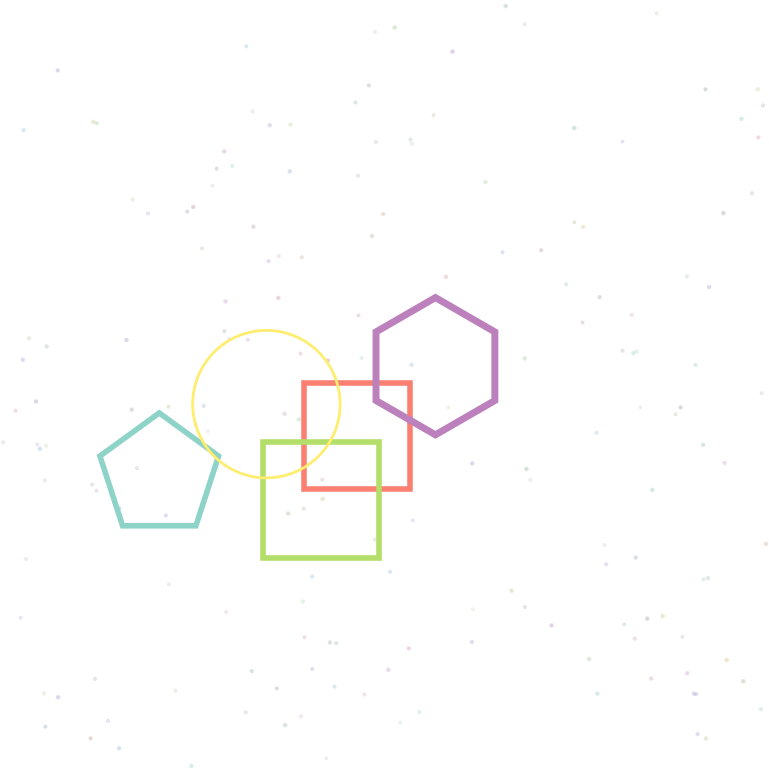[{"shape": "pentagon", "thickness": 2, "radius": 0.4, "center": [0.207, 0.383]}, {"shape": "square", "thickness": 2, "radius": 0.34, "center": [0.464, 0.434]}, {"shape": "square", "thickness": 2, "radius": 0.38, "center": [0.417, 0.35]}, {"shape": "hexagon", "thickness": 2.5, "radius": 0.45, "center": [0.566, 0.524]}, {"shape": "circle", "thickness": 1, "radius": 0.48, "center": [0.346, 0.475]}]